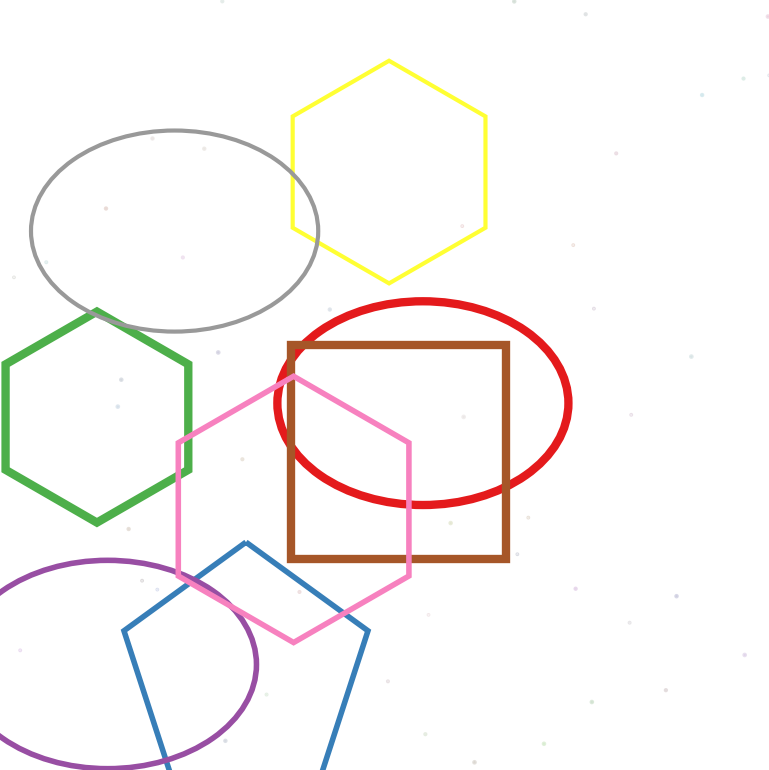[{"shape": "oval", "thickness": 3, "radius": 0.94, "center": [0.549, 0.476]}, {"shape": "pentagon", "thickness": 2, "radius": 0.83, "center": [0.319, 0.129]}, {"shape": "hexagon", "thickness": 3, "radius": 0.69, "center": [0.126, 0.458]}, {"shape": "oval", "thickness": 2, "radius": 0.97, "center": [0.14, 0.137]}, {"shape": "hexagon", "thickness": 1.5, "radius": 0.72, "center": [0.505, 0.777]}, {"shape": "square", "thickness": 3, "radius": 0.7, "center": [0.518, 0.413]}, {"shape": "hexagon", "thickness": 2, "radius": 0.86, "center": [0.381, 0.338]}, {"shape": "oval", "thickness": 1.5, "radius": 0.93, "center": [0.227, 0.7]}]